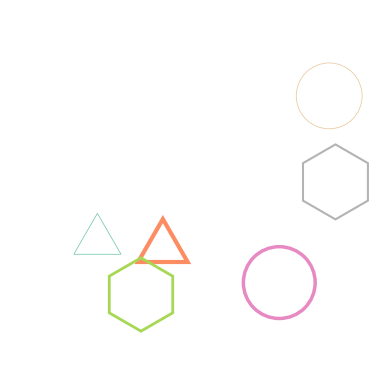[{"shape": "triangle", "thickness": 0.5, "radius": 0.35, "center": [0.253, 0.375]}, {"shape": "triangle", "thickness": 3, "radius": 0.37, "center": [0.423, 0.357]}, {"shape": "circle", "thickness": 2.5, "radius": 0.47, "center": [0.725, 0.266]}, {"shape": "hexagon", "thickness": 2, "radius": 0.48, "center": [0.366, 0.235]}, {"shape": "circle", "thickness": 0.5, "radius": 0.43, "center": [0.855, 0.751]}, {"shape": "hexagon", "thickness": 1.5, "radius": 0.49, "center": [0.871, 0.528]}]